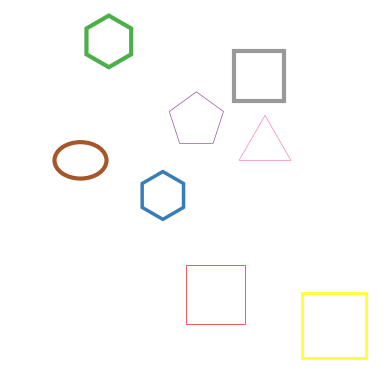[{"shape": "square", "thickness": 0.5, "radius": 0.38, "center": [0.56, 0.236]}, {"shape": "hexagon", "thickness": 2.5, "radius": 0.31, "center": [0.423, 0.492]}, {"shape": "hexagon", "thickness": 3, "radius": 0.34, "center": [0.283, 0.892]}, {"shape": "pentagon", "thickness": 0.5, "radius": 0.37, "center": [0.51, 0.688]}, {"shape": "square", "thickness": 2, "radius": 0.42, "center": [0.868, 0.155]}, {"shape": "oval", "thickness": 3, "radius": 0.34, "center": [0.209, 0.583]}, {"shape": "triangle", "thickness": 0.5, "radius": 0.39, "center": [0.688, 0.622]}, {"shape": "square", "thickness": 3, "radius": 0.33, "center": [0.672, 0.802]}]